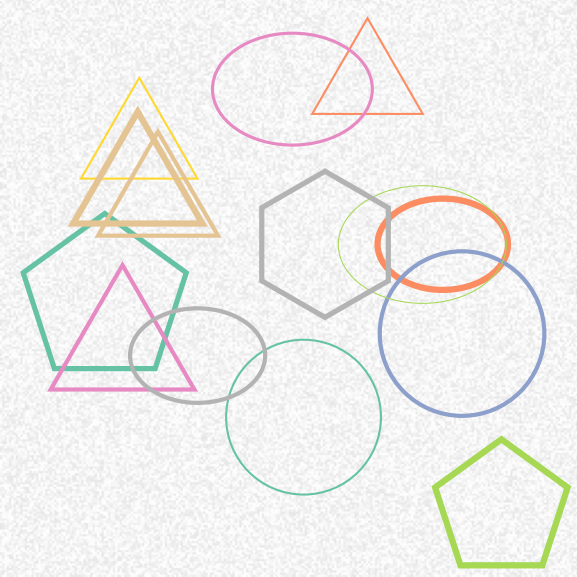[{"shape": "pentagon", "thickness": 2.5, "radius": 0.74, "center": [0.181, 0.481]}, {"shape": "circle", "thickness": 1, "radius": 0.67, "center": [0.526, 0.277]}, {"shape": "oval", "thickness": 3, "radius": 0.56, "center": [0.767, 0.576]}, {"shape": "triangle", "thickness": 1, "radius": 0.55, "center": [0.636, 0.857]}, {"shape": "circle", "thickness": 2, "radius": 0.71, "center": [0.8, 0.422]}, {"shape": "oval", "thickness": 1.5, "radius": 0.69, "center": [0.506, 0.845]}, {"shape": "triangle", "thickness": 2, "radius": 0.72, "center": [0.212, 0.396]}, {"shape": "oval", "thickness": 0.5, "radius": 0.73, "center": [0.731, 0.576]}, {"shape": "pentagon", "thickness": 3, "radius": 0.6, "center": [0.868, 0.118]}, {"shape": "triangle", "thickness": 1, "radius": 0.58, "center": [0.241, 0.748]}, {"shape": "triangle", "thickness": 3, "radius": 0.65, "center": [0.238, 0.677]}, {"shape": "triangle", "thickness": 2, "radius": 0.6, "center": [0.274, 0.651]}, {"shape": "oval", "thickness": 2, "radius": 0.58, "center": [0.342, 0.383]}, {"shape": "hexagon", "thickness": 2.5, "radius": 0.63, "center": [0.563, 0.576]}]